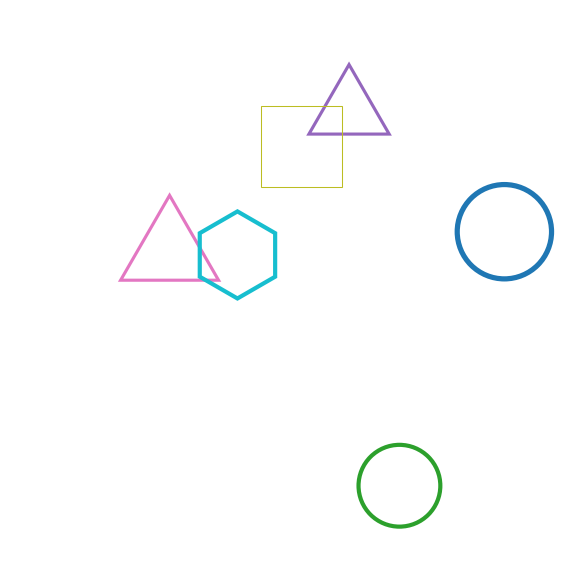[{"shape": "circle", "thickness": 2.5, "radius": 0.41, "center": [0.873, 0.598]}, {"shape": "circle", "thickness": 2, "radius": 0.35, "center": [0.692, 0.158]}, {"shape": "triangle", "thickness": 1.5, "radius": 0.4, "center": [0.604, 0.807]}, {"shape": "triangle", "thickness": 1.5, "radius": 0.49, "center": [0.294, 0.563]}, {"shape": "square", "thickness": 0.5, "radius": 0.35, "center": [0.522, 0.746]}, {"shape": "hexagon", "thickness": 2, "radius": 0.38, "center": [0.411, 0.558]}]